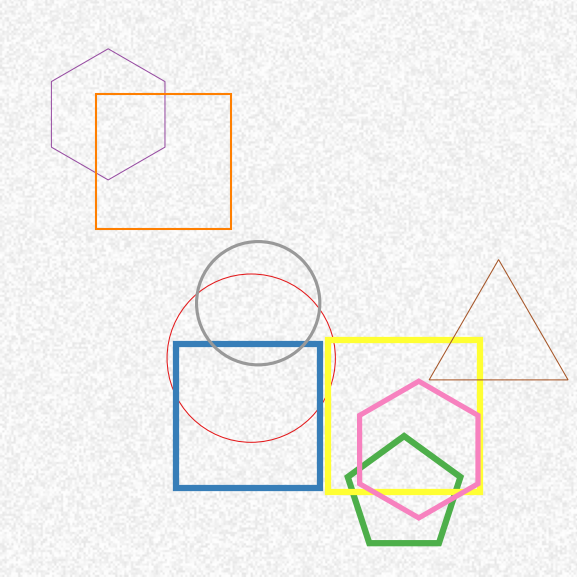[{"shape": "circle", "thickness": 0.5, "radius": 0.73, "center": [0.435, 0.379]}, {"shape": "square", "thickness": 3, "radius": 0.62, "center": [0.429, 0.28]}, {"shape": "pentagon", "thickness": 3, "radius": 0.51, "center": [0.7, 0.141]}, {"shape": "hexagon", "thickness": 0.5, "radius": 0.57, "center": [0.187, 0.801]}, {"shape": "square", "thickness": 1, "radius": 0.58, "center": [0.283, 0.72]}, {"shape": "square", "thickness": 3, "radius": 0.66, "center": [0.699, 0.279]}, {"shape": "triangle", "thickness": 0.5, "radius": 0.69, "center": [0.863, 0.411]}, {"shape": "hexagon", "thickness": 2.5, "radius": 0.59, "center": [0.725, 0.221]}, {"shape": "circle", "thickness": 1.5, "radius": 0.53, "center": [0.447, 0.474]}]